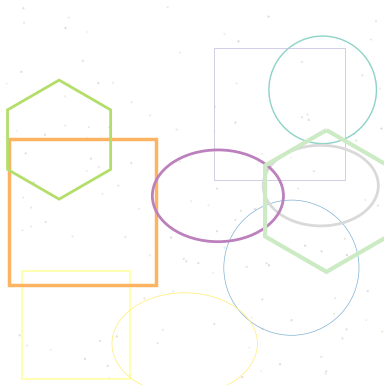[{"shape": "circle", "thickness": 1, "radius": 0.7, "center": [0.838, 0.767]}, {"shape": "square", "thickness": 1.5, "radius": 0.7, "center": [0.198, 0.156]}, {"shape": "square", "thickness": 0.5, "radius": 0.85, "center": [0.726, 0.704]}, {"shape": "circle", "thickness": 0.5, "radius": 0.88, "center": [0.757, 0.305]}, {"shape": "square", "thickness": 2.5, "radius": 0.95, "center": [0.214, 0.449]}, {"shape": "hexagon", "thickness": 2, "radius": 0.77, "center": [0.154, 0.637]}, {"shape": "oval", "thickness": 2, "radius": 0.75, "center": [0.833, 0.518]}, {"shape": "oval", "thickness": 2, "radius": 0.85, "center": [0.566, 0.491]}, {"shape": "hexagon", "thickness": 3, "radius": 0.92, "center": [0.848, 0.478]}, {"shape": "oval", "thickness": 0.5, "radius": 0.94, "center": [0.48, 0.107]}]